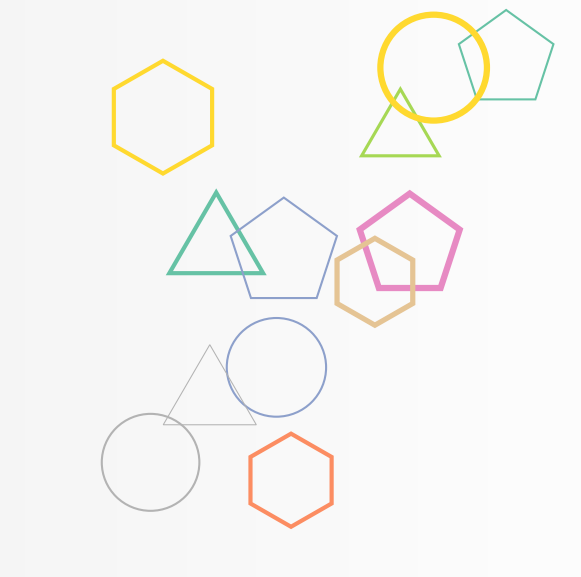[{"shape": "pentagon", "thickness": 1, "radius": 0.43, "center": [0.871, 0.896]}, {"shape": "triangle", "thickness": 2, "radius": 0.47, "center": [0.372, 0.573]}, {"shape": "hexagon", "thickness": 2, "radius": 0.4, "center": [0.501, 0.168]}, {"shape": "circle", "thickness": 1, "radius": 0.43, "center": [0.476, 0.363]}, {"shape": "pentagon", "thickness": 1, "radius": 0.48, "center": [0.488, 0.561]}, {"shape": "pentagon", "thickness": 3, "radius": 0.45, "center": [0.705, 0.574]}, {"shape": "triangle", "thickness": 1.5, "radius": 0.39, "center": [0.689, 0.768]}, {"shape": "hexagon", "thickness": 2, "radius": 0.49, "center": [0.28, 0.796]}, {"shape": "circle", "thickness": 3, "radius": 0.46, "center": [0.746, 0.882]}, {"shape": "hexagon", "thickness": 2.5, "radius": 0.38, "center": [0.645, 0.511]}, {"shape": "circle", "thickness": 1, "radius": 0.42, "center": [0.259, 0.199]}, {"shape": "triangle", "thickness": 0.5, "radius": 0.46, "center": [0.361, 0.31]}]